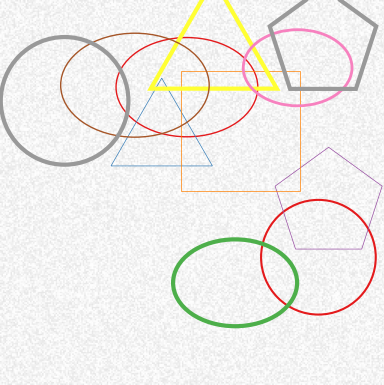[{"shape": "oval", "thickness": 1, "radius": 0.92, "center": [0.486, 0.774]}, {"shape": "circle", "thickness": 1.5, "radius": 0.74, "center": [0.827, 0.332]}, {"shape": "triangle", "thickness": 0.5, "radius": 0.76, "center": [0.42, 0.645]}, {"shape": "oval", "thickness": 3, "radius": 0.81, "center": [0.611, 0.265]}, {"shape": "pentagon", "thickness": 0.5, "radius": 0.73, "center": [0.854, 0.471]}, {"shape": "square", "thickness": 0.5, "radius": 0.77, "center": [0.624, 0.659]}, {"shape": "triangle", "thickness": 3, "radius": 0.95, "center": [0.555, 0.864]}, {"shape": "oval", "thickness": 1, "radius": 0.96, "center": [0.35, 0.779]}, {"shape": "oval", "thickness": 2, "radius": 0.71, "center": [0.773, 0.824]}, {"shape": "pentagon", "thickness": 3, "radius": 0.73, "center": [0.839, 0.887]}, {"shape": "circle", "thickness": 3, "radius": 0.83, "center": [0.168, 0.738]}]